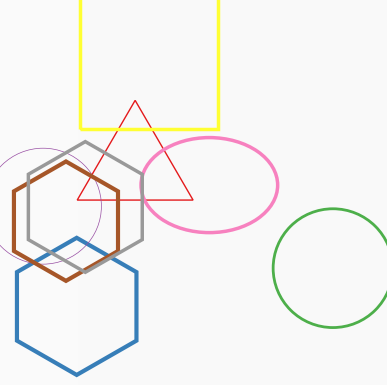[{"shape": "triangle", "thickness": 1, "radius": 0.86, "center": [0.349, 0.567]}, {"shape": "hexagon", "thickness": 3, "radius": 0.89, "center": [0.198, 0.204]}, {"shape": "circle", "thickness": 2, "radius": 0.77, "center": [0.859, 0.303]}, {"shape": "circle", "thickness": 0.5, "radius": 0.75, "center": [0.111, 0.464]}, {"shape": "square", "thickness": 2.5, "radius": 0.9, "center": [0.385, 0.845]}, {"shape": "hexagon", "thickness": 3, "radius": 0.78, "center": [0.17, 0.426]}, {"shape": "oval", "thickness": 2.5, "radius": 0.88, "center": [0.54, 0.519]}, {"shape": "hexagon", "thickness": 2.5, "radius": 0.85, "center": [0.22, 0.462]}]